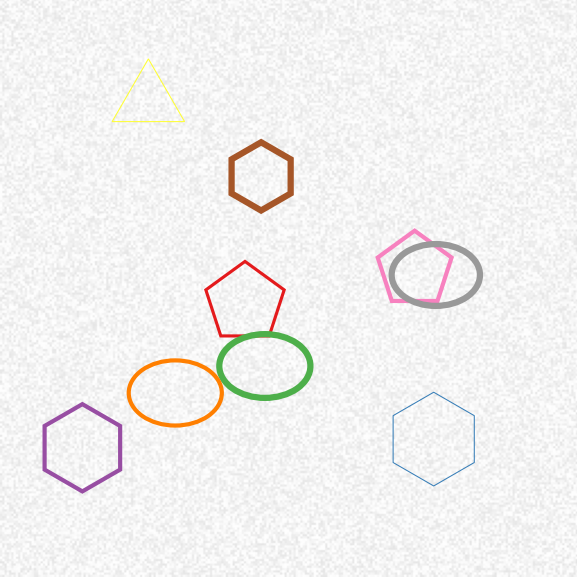[{"shape": "pentagon", "thickness": 1.5, "radius": 0.36, "center": [0.424, 0.475]}, {"shape": "hexagon", "thickness": 0.5, "radius": 0.41, "center": [0.751, 0.239]}, {"shape": "oval", "thickness": 3, "radius": 0.39, "center": [0.459, 0.365]}, {"shape": "hexagon", "thickness": 2, "radius": 0.38, "center": [0.143, 0.224]}, {"shape": "oval", "thickness": 2, "radius": 0.4, "center": [0.304, 0.319]}, {"shape": "triangle", "thickness": 0.5, "radius": 0.36, "center": [0.257, 0.825]}, {"shape": "hexagon", "thickness": 3, "radius": 0.3, "center": [0.452, 0.694]}, {"shape": "pentagon", "thickness": 2, "radius": 0.34, "center": [0.718, 0.532]}, {"shape": "oval", "thickness": 3, "radius": 0.38, "center": [0.755, 0.523]}]